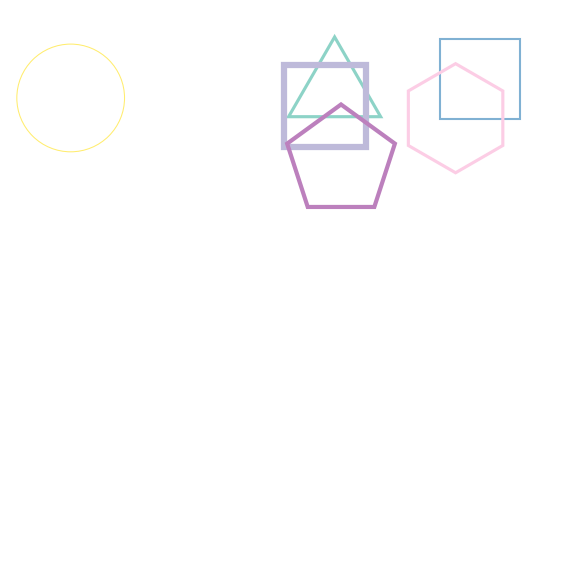[{"shape": "triangle", "thickness": 1.5, "radius": 0.46, "center": [0.579, 0.843]}, {"shape": "square", "thickness": 3, "radius": 0.35, "center": [0.562, 0.816]}, {"shape": "square", "thickness": 1, "radius": 0.35, "center": [0.831, 0.862]}, {"shape": "hexagon", "thickness": 1.5, "radius": 0.47, "center": [0.789, 0.794]}, {"shape": "pentagon", "thickness": 2, "radius": 0.49, "center": [0.591, 0.72]}, {"shape": "circle", "thickness": 0.5, "radius": 0.47, "center": [0.122, 0.83]}]